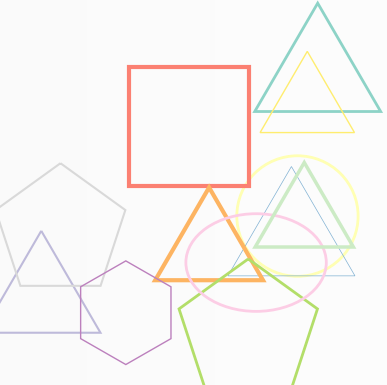[{"shape": "triangle", "thickness": 2, "radius": 0.94, "center": [0.82, 0.804]}, {"shape": "circle", "thickness": 2, "radius": 0.78, "center": [0.768, 0.439]}, {"shape": "triangle", "thickness": 1.5, "radius": 0.88, "center": [0.106, 0.224]}, {"shape": "square", "thickness": 3, "radius": 0.77, "center": [0.488, 0.672]}, {"shape": "triangle", "thickness": 0.5, "radius": 0.95, "center": [0.752, 0.378]}, {"shape": "triangle", "thickness": 3, "radius": 0.8, "center": [0.54, 0.352]}, {"shape": "pentagon", "thickness": 2, "radius": 0.94, "center": [0.641, 0.14]}, {"shape": "oval", "thickness": 2, "radius": 0.91, "center": [0.661, 0.318]}, {"shape": "pentagon", "thickness": 1.5, "radius": 0.88, "center": [0.156, 0.4]}, {"shape": "hexagon", "thickness": 1, "radius": 0.67, "center": [0.325, 0.188]}, {"shape": "triangle", "thickness": 2.5, "radius": 0.73, "center": [0.785, 0.432]}, {"shape": "triangle", "thickness": 1, "radius": 0.7, "center": [0.793, 0.726]}]